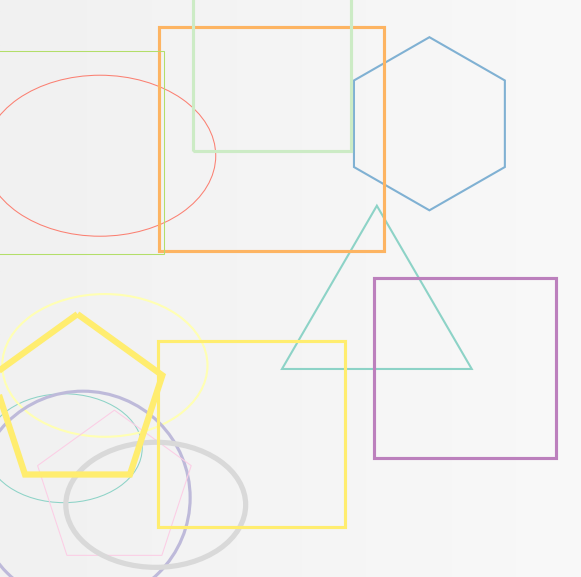[{"shape": "triangle", "thickness": 1, "radius": 0.94, "center": [0.648, 0.454]}, {"shape": "oval", "thickness": 0.5, "radius": 0.67, "center": [0.11, 0.223]}, {"shape": "oval", "thickness": 1, "radius": 0.88, "center": [0.18, 0.366]}, {"shape": "circle", "thickness": 1.5, "radius": 0.92, "center": [0.143, 0.137]}, {"shape": "oval", "thickness": 0.5, "radius": 1.0, "center": [0.172, 0.729]}, {"shape": "hexagon", "thickness": 1, "radius": 0.75, "center": [0.739, 0.785]}, {"shape": "square", "thickness": 1.5, "radius": 0.97, "center": [0.467, 0.758]}, {"shape": "square", "thickness": 0.5, "radius": 0.88, "center": [0.106, 0.735]}, {"shape": "pentagon", "thickness": 0.5, "radius": 0.69, "center": [0.197, 0.15]}, {"shape": "oval", "thickness": 2.5, "radius": 0.77, "center": [0.268, 0.125]}, {"shape": "square", "thickness": 1.5, "radius": 0.78, "center": [0.8, 0.362]}, {"shape": "square", "thickness": 1.5, "radius": 0.68, "center": [0.469, 0.873]}, {"shape": "square", "thickness": 1.5, "radius": 0.8, "center": [0.432, 0.248]}, {"shape": "pentagon", "thickness": 3, "radius": 0.77, "center": [0.133, 0.302]}]